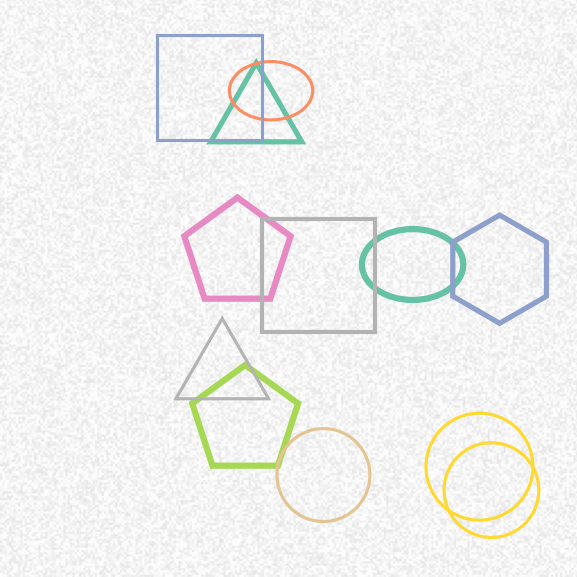[{"shape": "oval", "thickness": 3, "radius": 0.44, "center": [0.714, 0.541]}, {"shape": "triangle", "thickness": 2.5, "radius": 0.46, "center": [0.444, 0.799]}, {"shape": "oval", "thickness": 1.5, "radius": 0.36, "center": [0.469, 0.842]}, {"shape": "square", "thickness": 1.5, "radius": 0.45, "center": [0.363, 0.848]}, {"shape": "hexagon", "thickness": 2.5, "radius": 0.47, "center": [0.865, 0.533]}, {"shape": "pentagon", "thickness": 3, "radius": 0.48, "center": [0.411, 0.56]}, {"shape": "pentagon", "thickness": 3, "radius": 0.48, "center": [0.425, 0.271]}, {"shape": "circle", "thickness": 1.5, "radius": 0.41, "center": [0.851, 0.15]}, {"shape": "circle", "thickness": 1.5, "radius": 0.46, "center": [0.83, 0.191]}, {"shape": "circle", "thickness": 1.5, "radius": 0.4, "center": [0.56, 0.177]}, {"shape": "triangle", "thickness": 1.5, "radius": 0.46, "center": [0.385, 0.355]}, {"shape": "square", "thickness": 2, "radius": 0.49, "center": [0.551, 0.522]}]